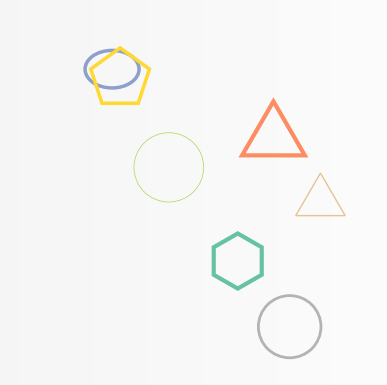[{"shape": "hexagon", "thickness": 3, "radius": 0.36, "center": [0.614, 0.322]}, {"shape": "triangle", "thickness": 3, "radius": 0.47, "center": [0.706, 0.643]}, {"shape": "oval", "thickness": 2.5, "radius": 0.35, "center": [0.289, 0.82]}, {"shape": "circle", "thickness": 0.5, "radius": 0.45, "center": [0.436, 0.565]}, {"shape": "pentagon", "thickness": 2.5, "radius": 0.4, "center": [0.31, 0.796]}, {"shape": "triangle", "thickness": 1, "radius": 0.37, "center": [0.827, 0.477]}, {"shape": "circle", "thickness": 2, "radius": 0.4, "center": [0.748, 0.151]}]